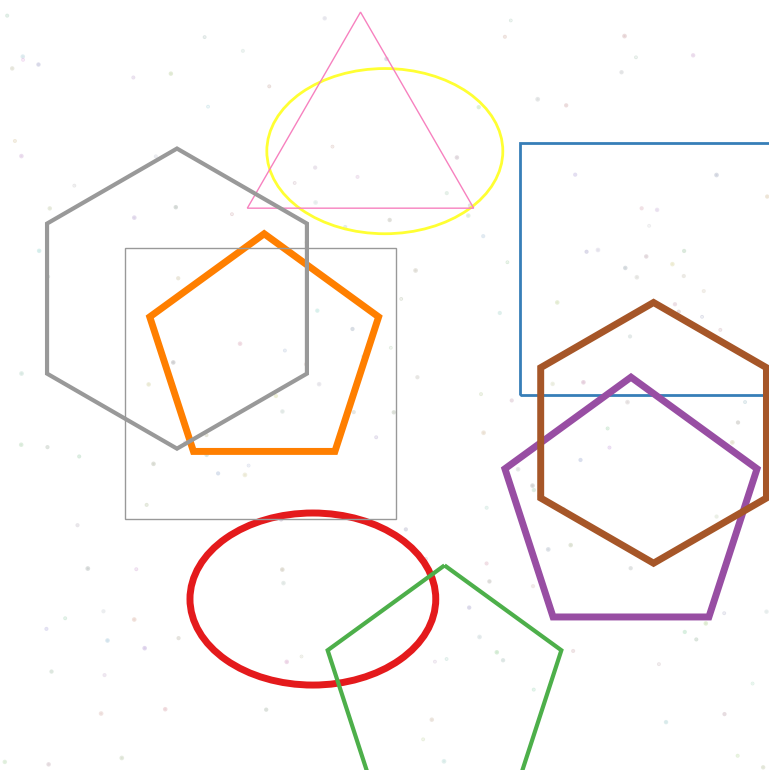[{"shape": "oval", "thickness": 2.5, "radius": 0.8, "center": [0.406, 0.222]}, {"shape": "square", "thickness": 1, "radius": 0.82, "center": [0.839, 0.65]}, {"shape": "pentagon", "thickness": 1.5, "radius": 0.8, "center": [0.577, 0.106]}, {"shape": "pentagon", "thickness": 2.5, "radius": 0.86, "center": [0.819, 0.338]}, {"shape": "pentagon", "thickness": 2.5, "radius": 0.78, "center": [0.343, 0.54]}, {"shape": "oval", "thickness": 1, "radius": 0.77, "center": [0.5, 0.804]}, {"shape": "hexagon", "thickness": 2.5, "radius": 0.85, "center": [0.849, 0.438]}, {"shape": "triangle", "thickness": 0.5, "radius": 0.85, "center": [0.468, 0.815]}, {"shape": "square", "thickness": 0.5, "radius": 0.88, "center": [0.338, 0.502]}, {"shape": "hexagon", "thickness": 1.5, "radius": 0.97, "center": [0.23, 0.612]}]